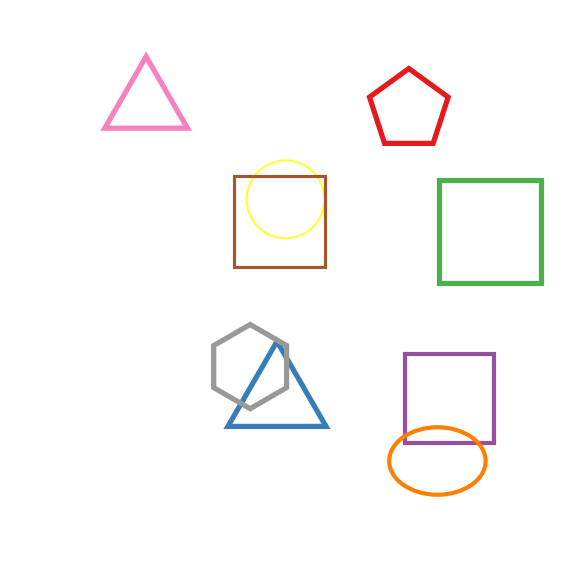[{"shape": "pentagon", "thickness": 2.5, "radius": 0.36, "center": [0.708, 0.809]}, {"shape": "triangle", "thickness": 2.5, "radius": 0.49, "center": [0.48, 0.31]}, {"shape": "square", "thickness": 2.5, "radius": 0.44, "center": [0.848, 0.598]}, {"shape": "square", "thickness": 2, "radius": 0.39, "center": [0.778, 0.31]}, {"shape": "oval", "thickness": 2, "radius": 0.42, "center": [0.757, 0.201]}, {"shape": "circle", "thickness": 1, "radius": 0.34, "center": [0.494, 0.654]}, {"shape": "square", "thickness": 1.5, "radius": 0.39, "center": [0.483, 0.615]}, {"shape": "triangle", "thickness": 2.5, "radius": 0.41, "center": [0.253, 0.819]}, {"shape": "hexagon", "thickness": 2.5, "radius": 0.36, "center": [0.433, 0.364]}]